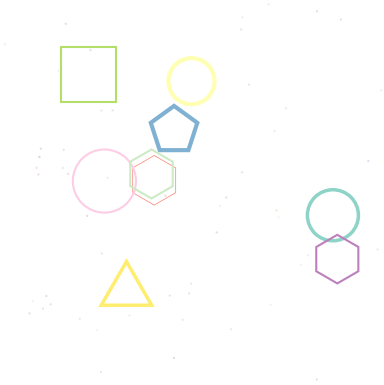[{"shape": "circle", "thickness": 2.5, "radius": 0.33, "center": [0.865, 0.441]}, {"shape": "circle", "thickness": 3, "radius": 0.3, "center": [0.497, 0.789]}, {"shape": "hexagon", "thickness": 0.5, "radius": 0.32, "center": [0.401, 0.532]}, {"shape": "pentagon", "thickness": 3, "radius": 0.32, "center": [0.452, 0.661]}, {"shape": "square", "thickness": 1.5, "radius": 0.36, "center": [0.229, 0.807]}, {"shape": "circle", "thickness": 1.5, "radius": 0.41, "center": [0.271, 0.53]}, {"shape": "hexagon", "thickness": 1.5, "radius": 0.32, "center": [0.876, 0.327]}, {"shape": "hexagon", "thickness": 1.5, "radius": 0.32, "center": [0.393, 0.548]}, {"shape": "triangle", "thickness": 2.5, "radius": 0.38, "center": [0.329, 0.245]}]